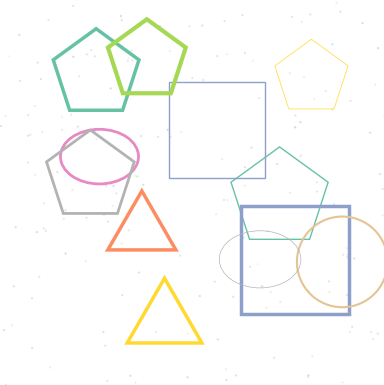[{"shape": "pentagon", "thickness": 2.5, "radius": 0.59, "center": [0.25, 0.808]}, {"shape": "pentagon", "thickness": 1, "radius": 0.66, "center": [0.726, 0.486]}, {"shape": "triangle", "thickness": 2.5, "radius": 0.51, "center": [0.368, 0.402]}, {"shape": "square", "thickness": 1, "radius": 0.62, "center": [0.564, 0.663]}, {"shape": "square", "thickness": 2.5, "radius": 0.7, "center": [0.766, 0.326]}, {"shape": "oval", "thickness": 2, "radius": 0.51, "center": [0.258, 0.593]}, {"shape": "pentagon", "thickness": 3, "radius": 0.53, "center": [0.381, 0.844]}, {"shape": "triangle", "thickness": 2.5, "radius": 0.56, "center": [0.427, 0.165]}, {"shape": "pentagon", "thickness": 0.5, "radius": 0.5, "center": [0.809, 0.798]}, {"shape": "circle", "thickness": 1.5, "radius": 0.59, "center": [0.889, 0.32]}, {"shape": "pentagon", "thickness": 2, "radius": 0.6, "center": [0.235, 0.543]}, {"shape": "oval", "thickness": 0.5, "radius": 0.53, "center": [0.676, 0.326]}]